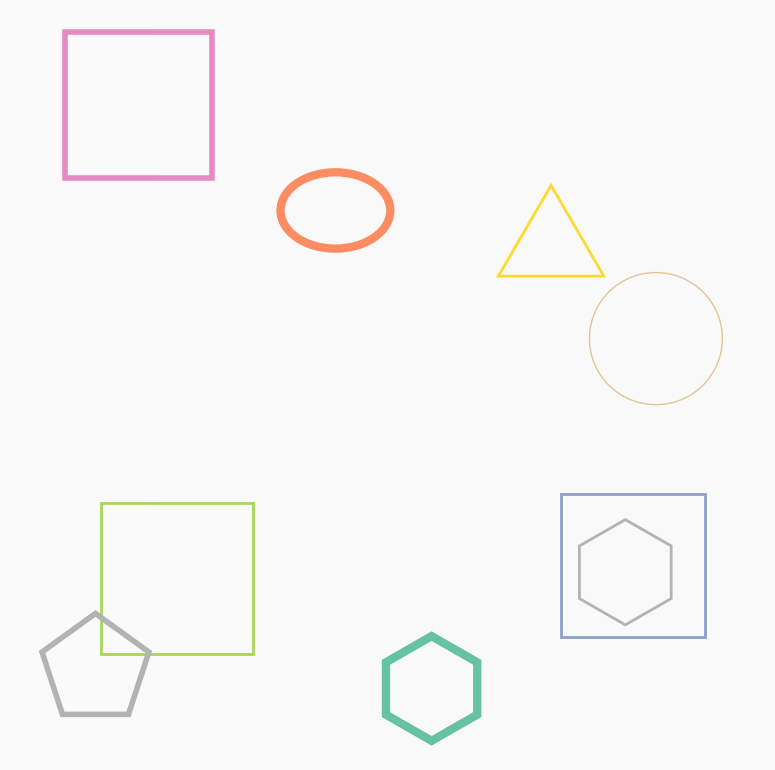[{"shape": "hexagon", "thickness": 3, "radius": 0.34, "center": [0.557, 0.106]}, {"shape": "oval", "thickness": 3, "radius": 0.35, "center": [0.433, 0.727]}, {"shape": "square", "thickness": 1, "radius": 0.47, "center": [0.817, 0.266]}, {"shape": "square", "thickness": 2, "radius": 0.48, "center": [0.179, 0.864]}, {"shape": "square", "thickness": 1, "radius": 0.49, "center": [0.229, 0.249]}, {"shape": "triangle", "thickness": 1, "radius": 0.39, "center": [0.711, 0.681]}, {"shape": "circle", "thickness": 0.5, "radius": 0.43, "center": [0.846, 0.56]}, {"shape": "pentagon", "thickness": 2, "radius": 0.36, "center": [0.123, 0.131]}, {"shape": "hexagon", "thickness": 1, "radius": 0.34, "center": [0.807, 0.257]}]